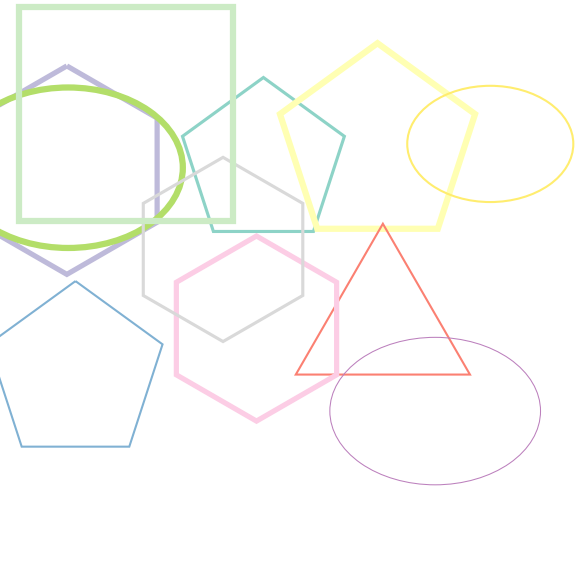[{"shape": "pentagon", "thickness": 1.5, "radius": 0.74, "center": [0.456, 0.718]}, {"shape": "pentagon", "thickness": 3, "radius": 0.89, "center": [0.654, 0.747]}, {"shape": "hexagon", "thickness": 2.5, "radius": 0.9, "center": [0.116, 0.705]}, {"shape": "triangle", "thickness": 1, "radius": 0.87, "center": [0.663, 0.438]}, {"shape": "pentagon", "thickness": 1, "radius": 0.79, "center": [0.131, 0.354]}, {"shape": "oval", "thickness": 3, "radius": 0.99, "center": [0.118, 0.709]}, {"shape": "hexagon", "thickness": 2.5, "radius": 0.8, "center": [0.444, 0.43]}, {"shape": "hexagon", "thickness": 1.5, "radius": 0.8, "center": [0.386, 0.567]}, {"shape": "oval", "thickness": 0.5, "radius": 0.91, "center": [0.754, 0.287]}, {"shape": "square", "thickness": 3, "radius": 0.93, "center": [0.219, 0.802]}, {"shape": "oval", "thickness": 1, "radius": 0.72, "center": [0.849, 0.75]}]